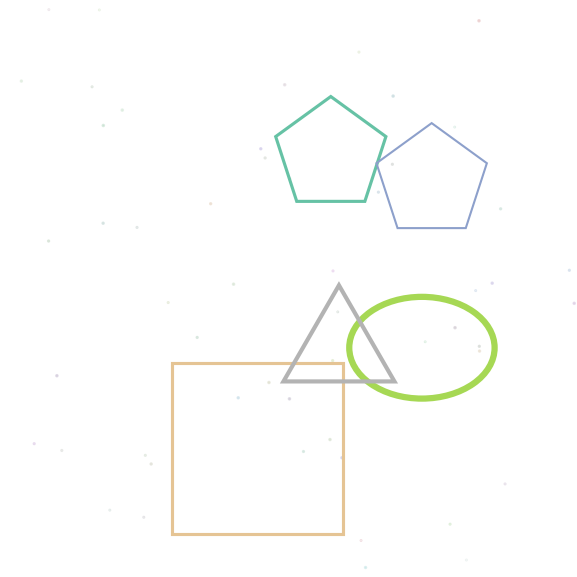[{"shape": "pentagon", "thickness": 1.5, "radius": 0.5, "center": [0.573, 0.732]}, {"shape": "pentagon", "thickness": 1, "radius": 0.5, "center": [0.747, 0.685]}, {"shape": "oval", "thickness": 3, "radius": 0.63, "center": [0.731, 0.397]}, {"shape": "square", "thickness": 1.5, "radius": 0.74, "center": [0.446, 0.223]}, {"shape": "triangle", "thickness": 2, "radius": 0.55, "center": [0.587, 0.394]}]